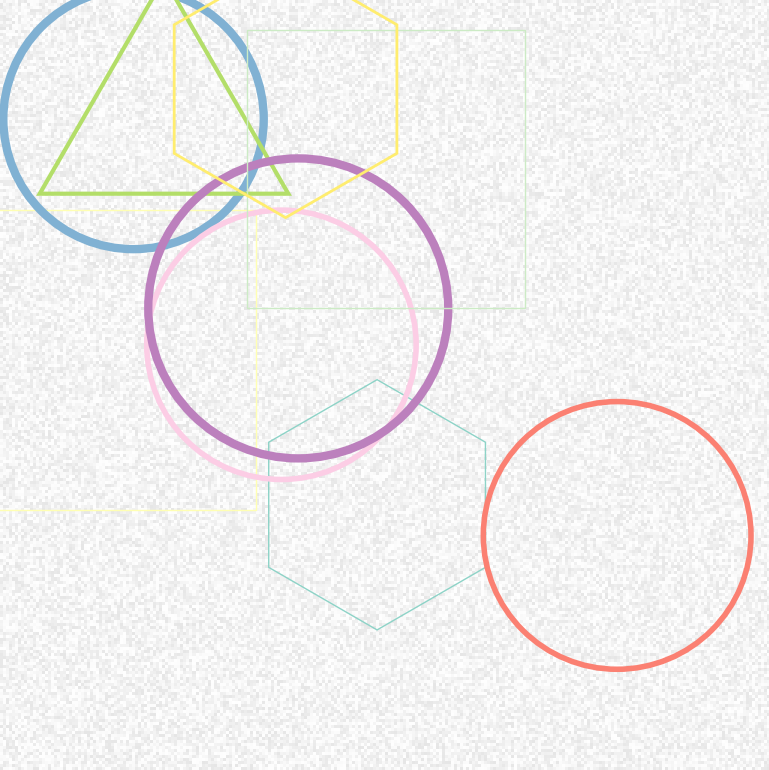[{"shape": "hexagon", "thickness": 0.5, "radius": 0.81, "center": [0.49, 0.344]}, {"shape": "square", "thickness": 0.5, "radius": 0.97, "center": [0.137, 0.533]}, {"shape": "circle", "thickness": 2, "radius": 0.87, "center": [0.802, 0.305]}, {"shape": "circle", "thickness": 3, "radius": 0.85, "center": [0.173, 0.846]}, {"shape": "triangle", "thickness": 1.5, "radius": 0.93, "center": [0.213, 0.842]}, {"shape": "circle", "thickness": 2, "radius": 0.87, "center": [0.366, 0.552]}, {"shape": "circle", "thickness": 3, "radius": 0.97, "center": [0.387, 0.599]}, {"shape": "square", "thickness": 0.5, "radius": 0.9, "center": [0.501, 0.781]}, {"shape": "hexagon", "thickness": 1, "radius": 0.83, "center": [0.371, 0.884]}]